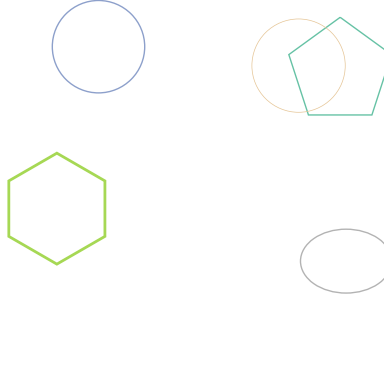[{"shape": "pentagon", "thickness": 1, "radius": 0.7, "center": [0.884, 0.815]}, {"shape": "circle", "thickness": 1, "radius": 0.6, "center": [0.256, 0.879]}, {"shape": "hexagon", "thickness": 2, "radius": 0.72, "center": [0.148, 0.458]}, {"shape": "circle", "thickness": 0.5, "radius": 0.61, "center": [0.776, 0.83]}, {"shape": "oval", "thickness": 1, "radius": 0.59, "center": [0.899, 0.322]}]